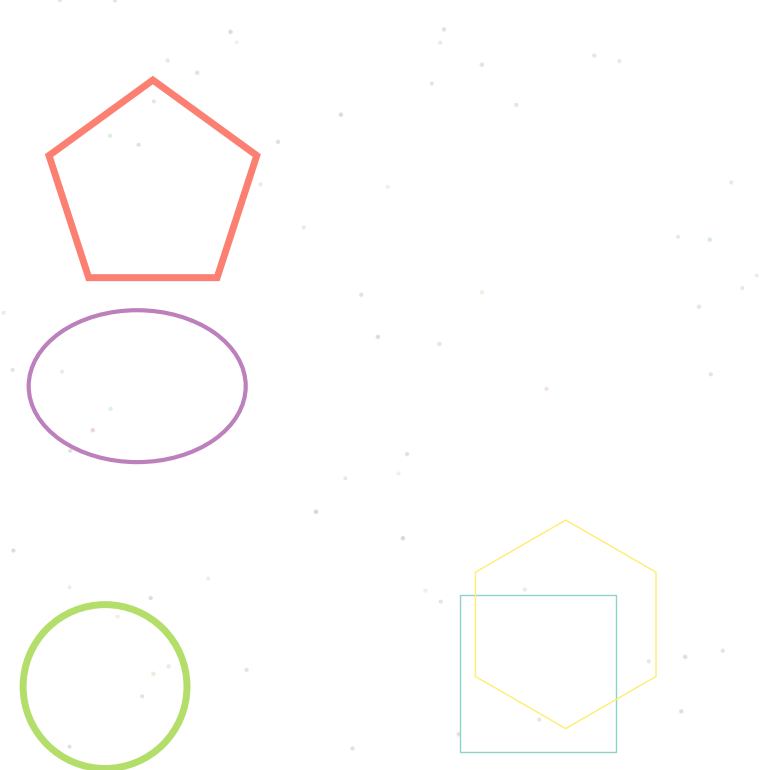[{"shape": "square", "thickness": 0.5, "radius": 0.51, "center": [0.699, 0.125]}, {"shape": "pentagon", "thickness": 2.5, "radius": 0.71, "center": [0.199, 0.754]}, {"shape": "circle", "thickness": 2.5, "radius": 0.53, "center": [0.136, 0.108]}, {"shape": "oval", "thickness": 1.5, "radius": 0.7, "center": [0.178, 0.498]}, {"shape": "hexagon", "thickness": 0.5, "radius": 0.68, "center": [0.735, 0.189]}]